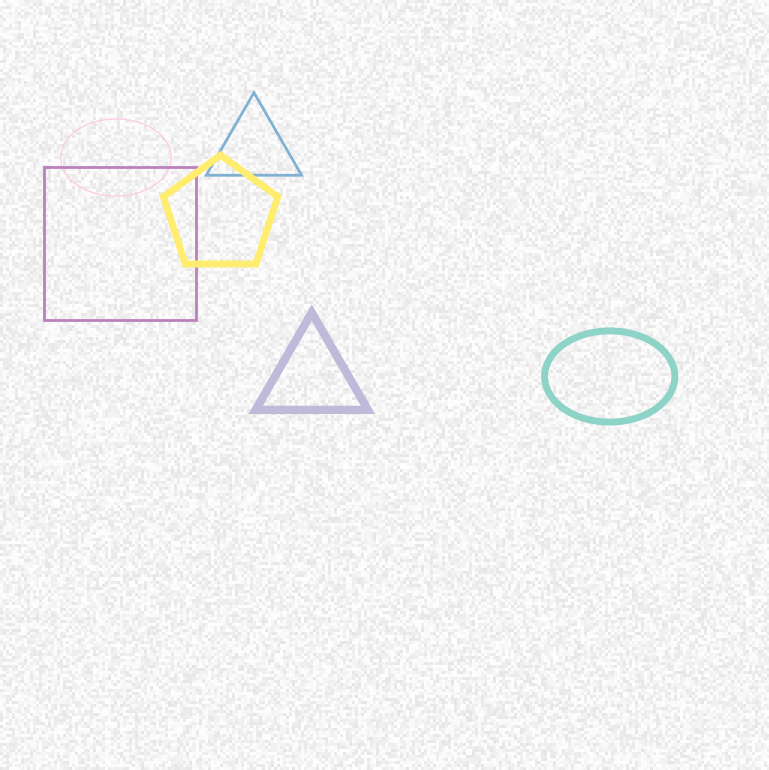[{"shape": "oval", "thickness": 2.5, "radius": 0.42, "center": [0.792, 0.511]}, {"shape": "triangle", "thickness": 3, "radius": 0.42, "center": [0.405, 0.51]}, {"shape": "triangle", "thickness": 1, "radius": 0.36, "center": [0.33, 0.808]}, {"shape": "oval", "thickness": 0.5, "radius": 0.36, "center": [0.151, 0.795]}, {"shape": "square", "thickness": 1, "radius": 0.5, "center": [0.156, 0.683]}, {"shape": "pentagon", "thickness": 2.5, "radius": 0.39, "center": [0.287, 0.72]}]